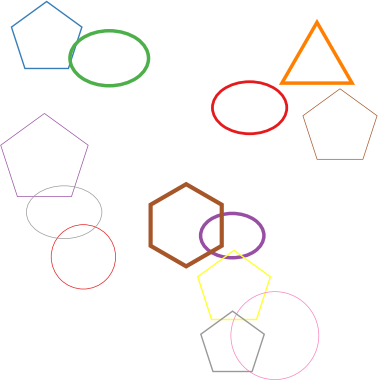[{"shape": "circle", "thickness": 0.5, "radius": 0.42, "center": [0.217, 0.333]}, {"shape": "oval", "thickness": 2, "radius": 0.48, "center": [0.648, 0.72]}, {"shape": "pentagon", "thickness": 1, "radius": 0.48, "center": [0.121, 0.9]}, {"shape": "oval", "thickness": 2.5, "radius": 0.51, "center": [0.284, 0.849]}, {"shape": "pentagon", "thickness": 0.5, "radius": 0.6, "center": [0.115, 0.586]}, {"shape": "oval", "thickness": 2.5, "radius": 0.41, "center": [0.603, 0.388]}, {"shape": "triangle", "thickness": 2.5, "radius": 0.53, "center": [0.823, 0.837]}, {"shape": "pentagon", "thickness": 1, "radius": 0.5, "center": [0.608, 0.25]}, {"shape": "pentagon", "thickness": 0.5, "radius": 0.51, "center": [0.883, 0.668]}, {"shape": "hexagon", "thickness": 3, "radius": 0.53, "center": [0.484, 0.415]}, {"shape": "circle", "thickness": 0.5, "radius": 0.57, "center": [0.714, 0.128]}, {"shape": "oval", "thickness": 0.5, "radius": 0.49, "center": [0.167, 0.449]}, {"shape": "pentagon", "thickness": 1, "radius": 0.43, "center": [0.604, 0.105]}]